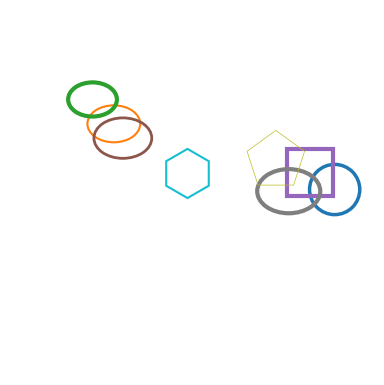[{"shape": "circle", "thickness": 2.5, "radius": 0.33, "center": [0.869, 0.508]}, {"shape": "oval", "thickness": 1.5, "radius": 0.34, "center": [0.296, 0.678]}, {"shape": "oval", "thickness": 3, "radius": 0.32, "center": [0.24, 0.742]}, {"shape": "square", "thickness": 3, "radius": 0.3, "center": [0.805, 0.553]}, {"shape": "oval", "thickness": 2, "radius": 0.38, "center": [0.319, 0.641]}, {"shape": "oval", "thickness": 3, "radius": 0.41, "center": [0.75, 0.503]}, {"shape": "pentagon", "thickness": 0.5, "radius": 0.39, "center": [0.716, 0.583]}, {"shape": "hexagon", "thickness": 1.5, "radius": 0.32, "center": [0.487, 0.549]}]